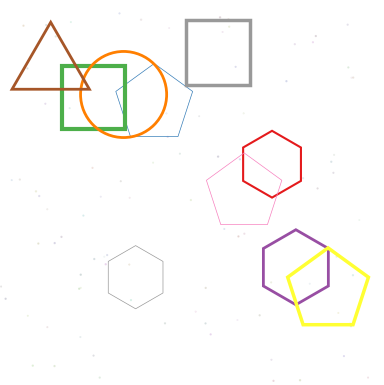[{"shape": "hexagon", "thickness": 1.5, "radius": 0.43, "center": [0.707, 0.573]}, {"shape": "pentagon", "thickness": 0.5, "radius": 0.52, "center": [0.401, 0.73]}, {"shape": "square", "thickness": 3, "radius": 0.41, "center": [0.242, 0.746]}, {"shape": "hexagon", "thickness": 2, "radius": 0.49, "center": [0.768, 0.306]}, {"shape": "circle", "thickness": 2, "radius": 0.56, "center": [0.321, 0.755]}, {"shape": "pentagon", "thickness": 2.5, "radius": 0.55, "center": [0.852, 0.246]}, {"shape": "triangle", "thickness": 2, "radius": 0.58, "center": [0.132, 0.826]}, {"shape": "pentagon", "thickness": 0.5, "radius": 0.51, "center": [0.634, 0.5]}, {"shape": "hexagon", "thickness": 0.5, "radius": 0.41, "center": [0.352, 0.28]}, {"shape": "square", "thickness": 2.5, "radius": 0.42, "center": [0.566, 0.864]}]